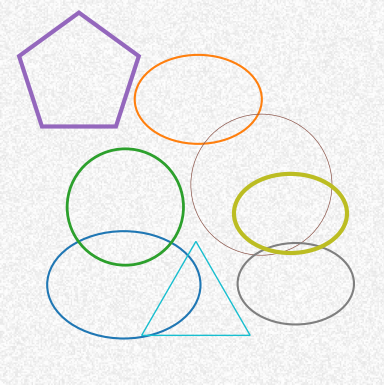[{"shape": "oval", "thickness": 1.5, "radius": 1.0, "center": [0.322, 0.26]}, {"shape": "oval", "thickness": 1.5, "radius": 0.83, "center": [0.515, 0.742]}, {"shape": "circle", "thickness": 2, "radius": 0.76, "center": [0.325, 0.462]}, {"shape": "pentagon", "thickness": 3, "radius": 0.82, "center": [0.205, 0.804]}, {"shape": "circle", "thickness": 0.5, "radius": 0.92, "center": [0.679, 0.52]}, {"shape": "oval", "thickness": 1.5, "radius": 0.76, "center": [0.768, 0.263]}, {"shape": "oval", "thickness": 3, "radius": 0.73, "center": [0.754, 0.446]}, {"shape": "triangle", "thickness": 1, "radius": 0.81, "center": [0.509, 0.21]}]